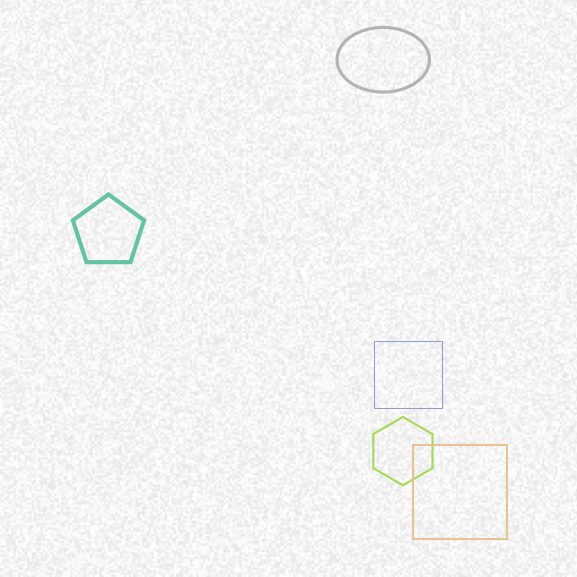[{"shape": "pentagon", "thickness": 2, "radius": 0.32, "center": [0.188, 0.598]}, {"shape": "square", "thickness": 0.5, "radius": 0.29, "center": [0.706, 0.351]}, {"shape": "hexagon", "thickness": 1, "radius": 0.3, "center": [0.698, 0.218]}, {"shape": "square", "thickness": 1, "radius": 0.41, "center": [0.796, 0.147]}, {"shape": "oval", "thickness": 1.5, "radius": 0.4, "center": [0.664, 0.896]}]